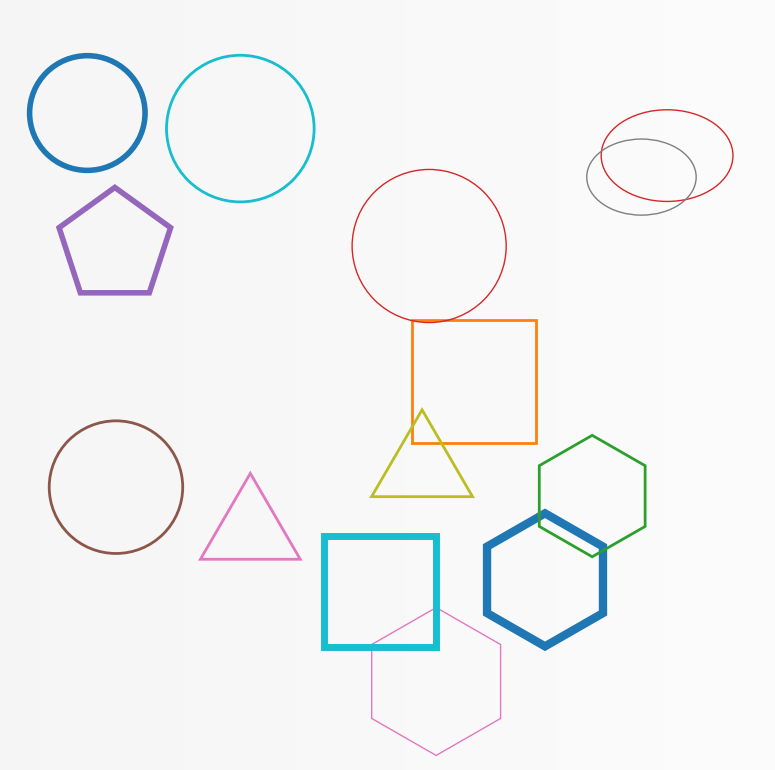[{"shape": "circle", "thickness": 2, "radius": 0.37, "center": [0.113, 0.853]}, {"shape": "hexagon", "thickness": 3, "radius": 0.43, "center": [0.703, 0.247]}, {"shape": "square", "thickness": 1, "radius": 0.4, "center": [0.612, 0.504]}, {"shape": "hexagon", "thickness": 1, "radius": 0.39, "center": [0.764, 0.356]}, {"shape": "oval", "thickness": 0.5, "radius": 0.43, "center": [0.861, 0.798]}, {"shape": "circle", "thickness": 0.5, "radius": 0.5, "center": [0.554, 0.681]}, {"shape": "pentagon", "thickness": 2, "radius": 0.38, "center": [0.148, 0.681]}, {"shape": "circle", "thickness": 1, "radius": 0.43, "center": [0.15, 0.367]}, {"shape": "triangle", "thickness": 1, "radius": 0.37, "center": [0.323, 0.311]}, {"shape": "hexagon", "thickness": 0.5, "radius": 0.48, "center": [0.563, 0.115]}, {"shape": "oval", "thickness": 0.5, "radius": 0.35, "center": [0.828, 0.77]}, {"shape": "triangle", "thickness": 1, "radius": 0.38, "center": [0.545, 0.393]}, {"shape": "circle", "thickness": 1, "radius": 0.48, "center": [0.31, 0.833]}, {"shape": "square", "thickness": 2.5, "radius": 0.36, "center": [0.49, 0.232]}]